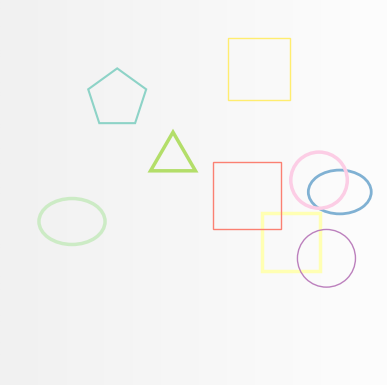[{"shape": "pentagon", "thickness": 1.5, "radius": 0.39, "center": [0.302, 0.744]}, {"shape": "square", "thickness": 2.5, "radius": 0.37, "center": [0.751, 0.371]}, {"shape": "square", "thickness": 1, "radius": 0.44, "center": [0.637, 0.492]}, {"shape": "oval", "thickness": 2, "radius": 0.41, "center": [0.877, 0.501]}, {"shape": "triangle", "thickness": 2.5, "radius": 0.33, "center": [0.446, 0.59]}, {"shape": "circle", "thickness": 2.5, "radius": 0.36, "center": [0.823, 0.532]}, {"shape": "circle", "thickness": 1, "radius": 0.37, "center": [0.842, 0.329]}, {"shape": "oval", "thickness": 2.5, "radius": 0.43, "center": [0.186, 0.425]}, {"shape": "square", "thickness": 1, "radius": 0.4, "center": [0.669, 0.82]}]